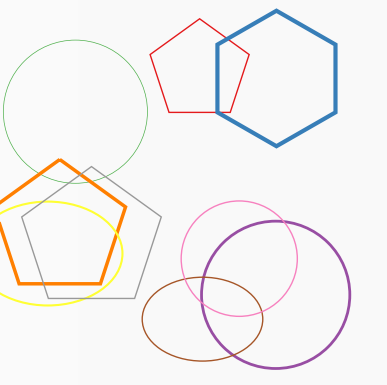[{"shape": "pentagon", "thickness": 1, "radius": 0.67, "center": [0.515, 0.817]}, {"shape": "hexagon", "thickness": 3, "radius": 0.88, "center": [0.713, 0.796]}, {"shape": "circle", "thickness": 0.5, "radius": 0.93, "center": [0.195, 0.71]}, {"shape": "circle", "thickness": 2, "radius": 0.96, "center": [0.711, 0.234]}, {"shape": "pentagon", "thickness": 2.5, "radius": 0.89, "center": [0.154, 0.407]}, {"shape": "oval", "thickness": 1.5, "radius": 0.96, "center": [0.123, 0.341]}, {"shape": "oval", "thickness": 1, "radius": 0.78, "center": [0.523, 0.171]}, {"shape": "circle", "thickness": 1, "radius": 0.75, "center": [0.617, 0.328]}, {"shape": "pentagon", "thickness": 1, "radius": 0.95, "center": [0.236, 0.378]}]